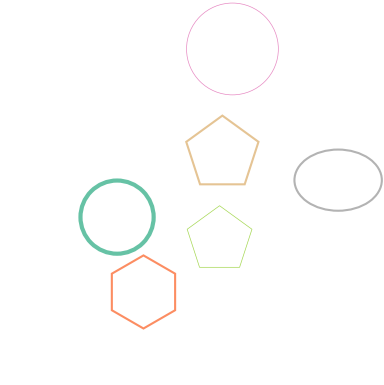[{"shape": "circle", "thickness": 3, "radius": 0.48, "center": [0.304, 0.436]}, {"shape": "hexagon", "thickness": 1.5, "radius": 0.47, "center": [0.373, 0.242]}, {"shape": "circle", "thickness": 0.5, "radius": 0.6, "center": [0.604, 0.873]}, {"shape": "pentagon", "thickness": 0.5, "radius": 0.44, "center": [0.57, 0.377]}, {"shape": "pentagon", "thickness": 1.5, "radius": 0.49, "center": [0.578, 0.601]}, {"shape": "oval", "thickness": 1.5, "radius": 0.57, "center": [0.878, 0.532]}]